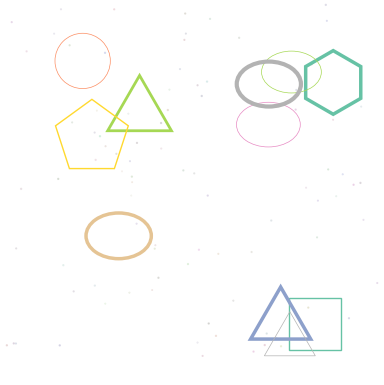[{"shape": "square", "thickness": 1, "radius": 0.34, "center": [0.818, 0.159]}, {"shape": "hexagon", "thickness": 2.5, "radius": 0.41, "center": [0.865, 0.786]}, {"shape": "circle", "thickness": 0.5, "radius": 0.36, "center": [0.215, 0.842]}, {"shape": "triangle", "thickness": 2.5, "radius": 0.45, "center": [0.729, 0.164]}, {"shape": "oval", "thickness": 0.5, "radius": 0.41, "center": [0.697, 0.676]}, {"shape": "triangle", "thickness": 2, "radius": 0.48, "center": [0.363, 0.708]}, {"shape": "oval", "thickness": 0.5, "radius": 0.39, "center": [0.757, 0.813]}, {"shape": "pentagon", "thickness": 1, "radius": 0.5, "center": [0.239, 0.643]}, {"shape": "oval", "thickness": 2.5, "radius": 0.42, "center": [0.308, 0.387]}, {"shape": "oval", "thickness": 3, "radius": 0.42, "center": [0.698, 0.782]}, {"shape": "triangle", "thickness": 0.5, "radius": 0.38, "center": [0.753, 0.114]}]